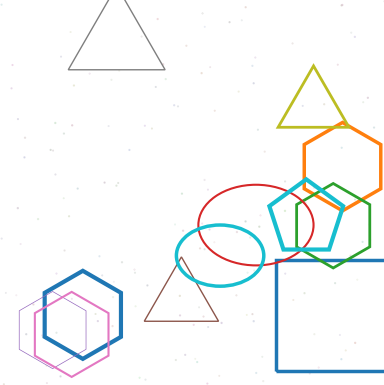[{"shape": "square", "thickness": 2.5, "radius": 0.72, "center": [0.863, 0.181]}, {"shape": "hexagon", "thickness": 3, "radius": 0.57, "center": [0.215, 0.182]}, {"shape": "hexagon", "thickness": 2.5, "radius": 0.57, "center": [0.89, 0.567]}, {"shape": "hexagon", "thickness": 2, "radius": 0.55, "center": [0.865, 0.414]}, {"shape": "oval", "thickness": 1.5, "radius": 0.75, "center": [0.665, 0.415]}, {"shape": "hexagon", "thickness": 0.5, "radius": 0.5, "center": [0.137, 0.143]}, {"shape": "triangle", "thickness": 1, "radius": 0.56, "center": [0.471, 0.221]}, {"shape": "hexagon", "thickness": 1.5, "radius": 0.55, "center": [0.186, 0.131]}, {"shape": "triangle", "thickness": 1, "radius": 0.73, "center": [0.303, 0.891]}, {"shape": "triangle", "thickness": 2, "radius": 0.53, "center": [0.814, 0.723]}, {"shape": "oval", "thickness": 2.5, "radius": 0.57, "center": [0.572, 0.336]}, {"shape": "pentagon", "thickness": 3, "radius": 0.5, "center": [0.795, 0.433]}]